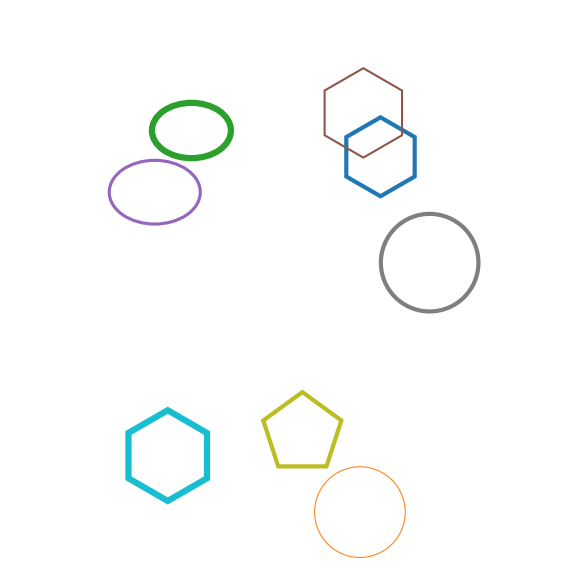[{"shape": "hexagon", "thickness": 2, "radius": 0.34, "center": [0.659, 0.728]}, {"shape": "circle", "thickness": 0.5, "radius": 0.39, "center": [0.623, 0.112]}, {"shape": "oval", "thickness": 3, "radius": 0.34, "center": [0.331, 0.773]}, {"shape": "oval", "thickness": 1.5, "radius": 0.39, "center": [0.268, 0.666]}, {"shape": "hexagon", "thickness": 1, "radius": 0.39, "center": [0.629, 0.804]}, {"shape": "circle", "thickness": 2, "radius": 0.42, "center": [0.744, 0.544]}, {"shape": "pentagon", "thickness": 2, "radius": 0.36, "center": [0.524, 0.249]}, {"shape": "hexagon", "thickness": 3, "radius": 0.39, "center": [0.29, 0.21]}]